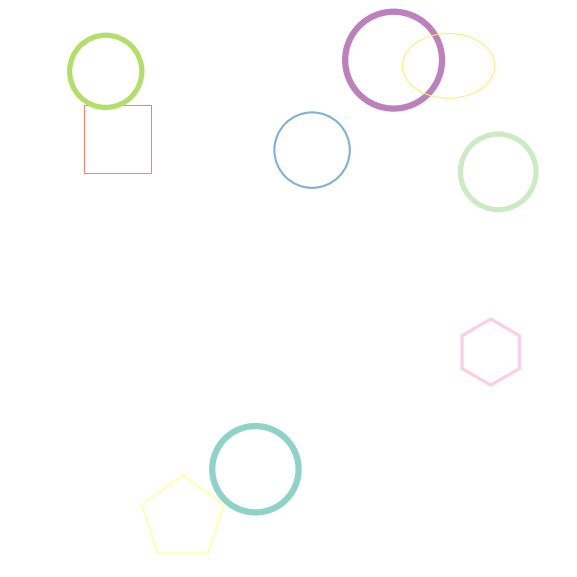[{"shape": "circle", "thickness": 3, "radius": 0.37, "center": [0.442, 0.187]}, {"shape": "pentagon", "thickness": 1, "radius": 0.37, "center": [0.317, 0.102]}, {"shape": "square", "thickness": 0.5, "radius": 0.29, "center": [0.203, 0.758]}, {"shape": "circle", "thickness": 1, "radius": 0.33, "center": [0.54, 0.739]}, {"shape": "circle", "thickness": 2.5, "radius": 0.31, "center": [0.183, 0.876]}, {"shape": "hexagon", "thickness": 1.5, "radius": 0.29, "center": [0.85, 0.389]}, {"shape": "circle", "thickness": 3, "radius": 0.42, "center": [0.682, 0.895]}, {"shape": "circle", "thickness": 2.5, "radius": 0.33, "center": [0.863, 0.702]}, {"shape": "oval", "thickness": 0.5, "radius": 0.4, "center": [0.777, 0.885]}]